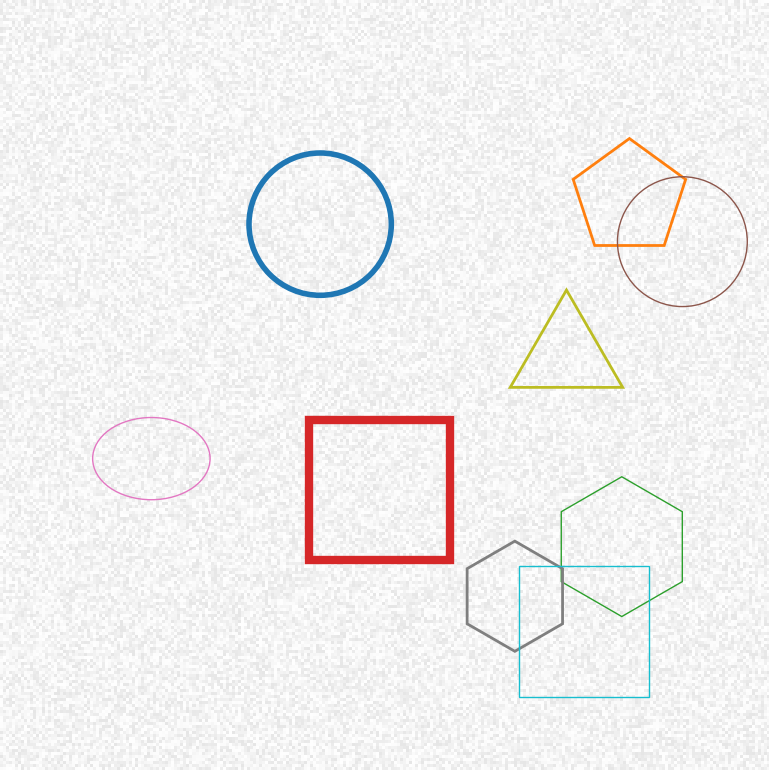[{"shape": "circle", "thickness": 2, "radius": 0.46, "center": [0.416, 0.709]}, {"shape": "pentagon", "thickness": 1, "radius": 0.38, "center": [0.817, 0.743]}, {"shape": "hexagon", "thickness": 0.5, "radius": 0.45, "center": [0.808, 0.29]}, {"shape": "square", "thickness": 3, "radius": 0.46, "center": [0.493, 0.364]}, {"shape": "circle", "thickness": 0.5, "radius": 0.42, "center": [0.886, 0.686]}, {"shape": "oval", "thickness": 0.5, "radius": 0.38, "center": [0.197, 0.404]}, {"shape": "hexagon", "thickness": 1, "radius": 0.36, "center": [0.669, 0.226]}, {"shape": "triangle", "thickness": 1, "radius": 0.42, "center": [0.736, 0.539]}, {"shape": "square", "thickness": 0.5, "radius": 0.42, "center": [0.758, 0.18]}]